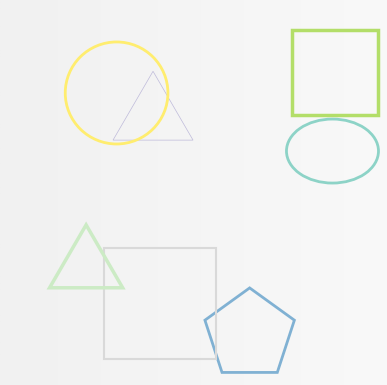[{"shape": "oval", "thickness": 2, "radius": 0.59, "center": [0.858, 0.608]}, {"shape": "triangle", "thickness": 0.5, "radius": 0.6, "center": [0.395, 0.696]}, {"shape": "pentagon", "thickness": 2, "radius": 0.61, "center": [0.644, 0.131]}, {"shape": "square", "thickness": 2.5, "radius": 0.55, "center": [0.864, 0.811]}, {"shape": "square", "thickness": 1.5, "radius": 0.72, "center": [0.414, 0.213]}, {"shape": "triangle", "thickness": 2.5, "radius": 0.54, "center": [0.222, 0.307]}, {"shape": "circle", "thickness": 2, "radius": 0.66, "center": [0.301, 0.759]}]